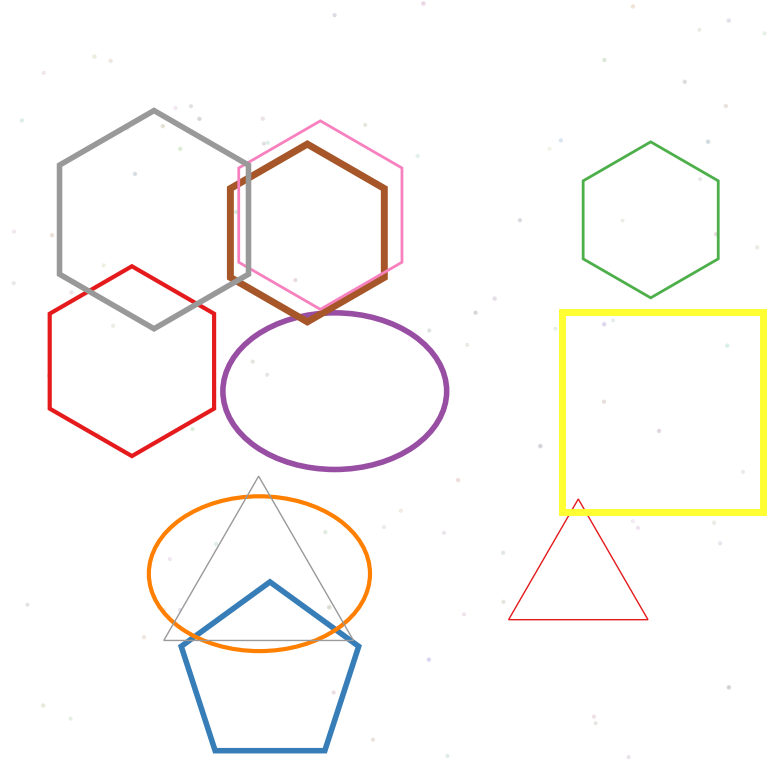[{"shape": "hexagon", "thickness": 1.5, "radius": 0.62, "center": [0.171, 0.531]}, {"shape": "triangle", "thickness": 0.5, "radius": 0.52, "center": [0.751, 0.247]}, {"shape": "pentagon", "thickness": 2, "radius": 0.61, "center": [0.351, 0.123]}, {"shape": "hexagon", "thickness": 1, "radius": 0.51, "center": [0.845, 0.714]}, {"shape": "oval", "thickness": 2, "radius": 0.73, "center": [0.435, 0.492]}, {"shape": "oval", "thickness": 1.5, "radius": 0.72, "center": [0.337, 0.255]}, {"shape": "square", "thickness": 2.5, "radius": 0.65, "center": [0.86, 0.465]}, {"shape": "hexagon", "thickness": 2.5, "radius": 0.58, "center": [0.399, 0.697]}, {"shape": "hexagon", "thickness": 1, "radius": 0.61, "center": [0.416, 0.721]}, {"shape": "hexagon", "thickness": 2, "radius": 0.71, "center": [0.2, 0.715]}, {"shape": "triangle", "thickness": 0.5, "radius": 0.71, "center": [0.336, 0.239]}]